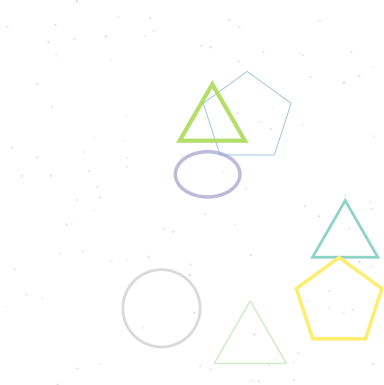[{"shape": "triangle", "thickness": 2, "radius": 0.49, "center": [0.897, 0.381]}, {"shape": "oval", "thickness": 2.5, "radius": 0.42, "center": [0.539, 0.547]}, {"shape": "pentagon", "thickness": 0.5, "radius": 0.6, "center": [0.642, 0.694]}, {"shape": "triangle", "thickness": 3, "radius": 0.49, "center": [0.551, 0.683]}, {"shape": "circle", "thickness": 2, "radius": 0.5, "center": [0.419, 0.199]}, {"shape": "triangle", "thickness": 1, "radius": 0.54, "center": [0.65, 0.11]}, {"shape": "pentagon", "thickness": 2.5, "radius": 0.58, "center": [0.881, 0.214]}]